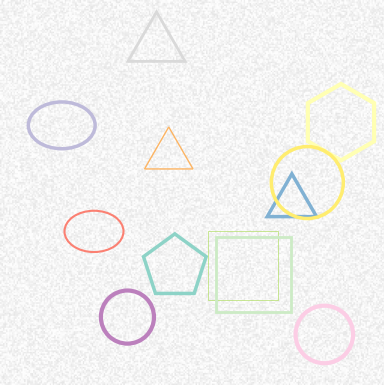[{"shape": "pentagon", "thickness": 2.5, "radius": 0.43, "center": [0.454, 0.307]}, {"shape": "hexagon", "thickness": 3, "radius": 0.5, "center": [0.886, 0.683]}, {"shape": "oval", "thickness": 2.5, "radius": 0.43, "center": [0.16, 0.674]}, {"shape": "oval", "thickness": 1.5, "radius": 0.38, "center": [0.244, 0.399]}, {"shape": "triangle", "thickness": 2.5, "radius": 0.37, "center": [0.758, 0.474]}, {"shape": "triangle", "thickness": 1, "radius": 0.36, "center": [0.438, 0.598]}, {"shape": "square", "thickness": 0.5, "radius": 0.45, "center": [0.631, 0.31]}, {"shape": "circle", "thickness": 3, "radius": 0.37, "center": [0.842, 0.131]}, {"shape": "triangle", "thickness": 2, "radius": 0.43, "center": [0.407, 0.883]}, {"shape": "circle", "thickness": 3, "radius": 0.34, "center": [0.331, 0.176]}, {"shape": "square", "thickness": 2, "radius": 0.49, "center": [0.659, 0.287]}, {"shape": "circle", "thickness": 2.5, "radius": 0.47, "center": [0.798, 0.526]}]